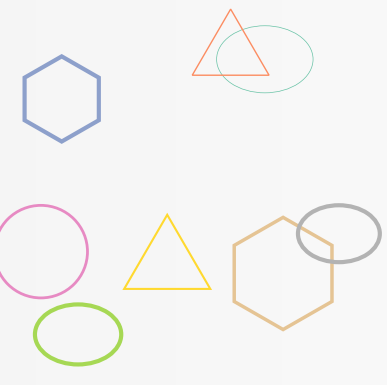[{"shape": "oval", "thickness": 0.5, "radius": 0.62, "center": [0.683, 0.846]}, {"shape": "triangle", "thickness": 1, "radius": 0.57, "center": [0.595, 0.862]}, {"shape": "hexagon", "thickness": 3, "radius": 0.55, "center": [0.159, 0.743]}, {"shape": "circle", "thickness": 2, "radius": 0.6, "center": [0.106, 0.346]}, {"shape": "oval", "thickness": 3, "radius": 0.56, "center": [0.202, 0.131]}, {"shape": "triangle", "thickness": 1.5, "radius": 0.64, "center": [0.432, 0.314]}, {"shape": "hexagon", "thickness": 2.5, "radius": 0.73, "center": [0.731, 0.29]}, {"shape": "oval", "thickness": 3, "radius": 0.53, "center": [0.875, 0.393]}]